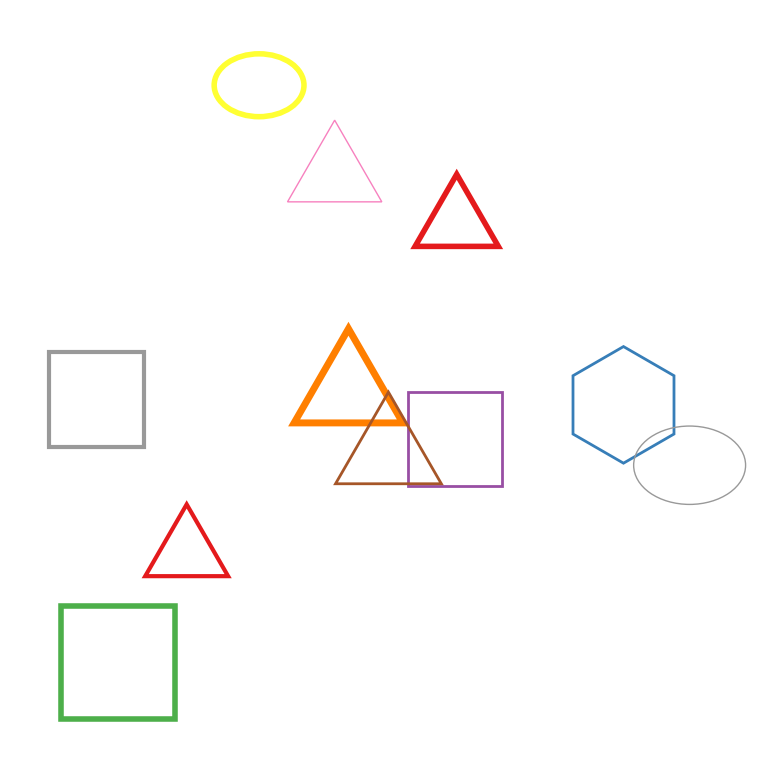[{"shape": "triangle", "thickness": 2, "radius": 0.31, "center": [0.593, 0.711]}, {"shape": "triangle", "thickness": 1.5, "radius": 0.31, "center": [0.242, 0.283]}, {"shape": "hexagon", "thickness": 1, "radius": 0.38, "center": [0.81, 0.474]}, {"shape": "square", "thickness": 2, "radius": 0.37, "center": [0.153, 0.14]}, {"shape": "square", "thickness": 1, "radius": 0.31, "center": [0.591, 0.43]}, {"shape": "triangle", "thickness": 2.5, "radius": 0.41, "center": [0.453, 0.492]}, {"shape": "oval", "thickness": 2, "radius": 0.29, "center": [0.336, 0.889]}, {"shape": "triangle", "thickness": 1, "radius": 0.4, "center": [0.504, 0.411]}, {"shape": "triangle", "thickness": 0.5, "radius": 0.35, "center": [0.435, 0.773]}, {"shape": "square", "thickness": 1.5, "radius": 0.31, "center": [0.125, 0.481]}, {"shape": "oval", "thickness": 0.5, "radius": 0.36, "center": [0.896, 0.396]}]